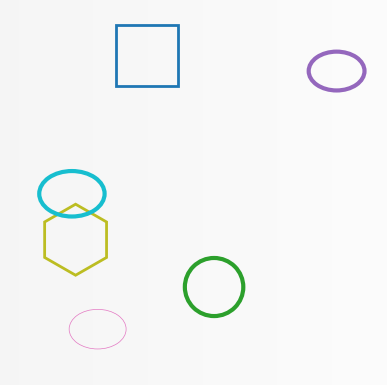[{"shape": "square", "thickness": 2, "radius": 0.4, "center": [0.378, 0.856]}, {"shape": "circle", "thickness": 3, "radius": 0.38, "center": [0.552, 0.254]}, {"shape": "oval", "thickness": 3, "radius": 0.36, "center": [0.869, 0.815]}, {"shape": "oval", "thickness": 0.5, "radius": 0.37, "center": [0.252, 0.145]}, {"shape": "hexagon", "thickness": 2, "radius": 0.46, "center": [0.195, 0.377]}, {"shape": "oval", "thickness": 3, "radius": 0.42, "center": [0.186, 0.497]}]